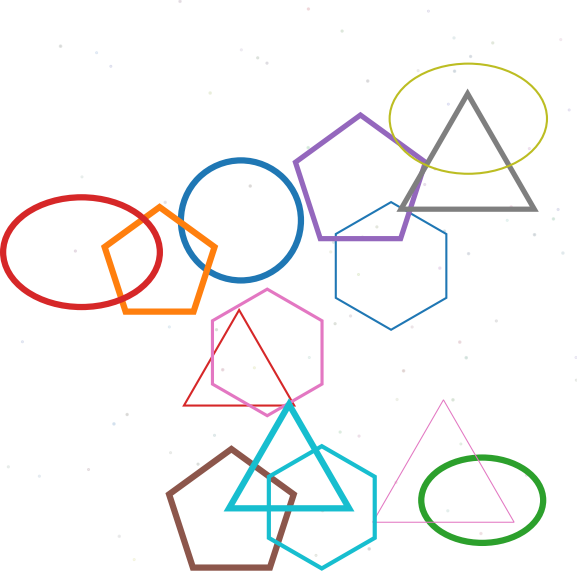[{"shape": "hexagon", "thickness": 1, "radius": 0.55, "center": [0.677, 0.539]}, {"shape": "circle", "thickness": 3, "radius": 0.52, "center": [0.417, 0.617]}, {"shape": "pentagon", "thickness": 3, "radius": 0.5, "center": [0.276, 0.54]}, {"shape": "oval", "thickness": 3, "radius": 0.53, "center": [0.835, 0.133]}, {"shape": "triangle", "thickness": 1, "radius": 0.55, "center": [0.414, 0.352]}, {"shape": "oval", "thickness": 3, "radius": 0.68, "center": [0.141, 0.562]}, {"shape": "pentagon", "thickness": 2.5, "radius": 0.59, "center": [0.624, 0.682]}, {"shape": "pentagon", "thickness": 3, "radius": 0.57, "center": [0.401, 0.108]}, {"shape": "triangle", "thickness": 0.5, "radius": 0.71, "center": [0.768, 0.165]}, {"shape": "hexagon", "thickness": 1.5, "radius": 0.55, "center": [0.463, 0.389]}, {"shape": "triangle", "thickness": 2.5, "radius": 0.67, "center": [0.81, 0.704]}, {"shape": "oval", "thickness": 1, "radius": 0.68, "center": [0.811, 0.794]}, {"shape": "triangle", "thickness": 3, "radius": 0.6, "center": [0.501, 0.179]}, {"shape": "hexagon", "thickness": 2, "radius": 0.53, "center": [0.557, 0.121]}]